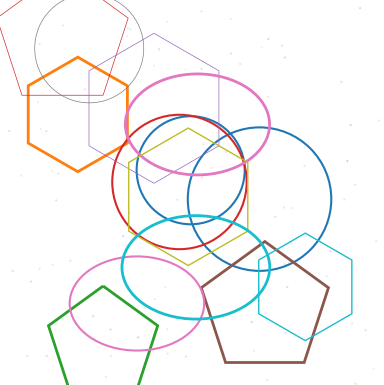[{"shape": "circle", "thickness": 1.5, "radius": 0.93, "center": [0.674, 0.483]}, {"shape": "circle", "thickness": 1.5, "radius": 0.7, "center": [0.495, 0.558]}, {"shape": "hexagon", "thickness": 2, "radius": 0.74, "center": [0.202, 0.703]}, {"shape": "pentagon", "thickness": 2, "radius": 0.75, "center": [0.268, 0.108]}, {"shape": "pentagon", "thickness": 0.5, "radius": 0.9, "center": [0.162, 0.898]}, {"shape": "circle", "thickness": 1.5, "radius": 0.87, "center": [0.466, 0.527]}, {"shape": "hexagon", "thickness": 0.5, "radius": 0.97, "center": [0.4, 0.719]}, {"shape": "pentagon", "thickness": 2, "radius": 0.87, "center": [0.688, 0.199]}, {"shape": "oval", "thickness": 1.5, "radius": 0.87, "center": [0.356, 0.212]}, {"shape": "oval", "thickness": 2, "radius": 0.94, "center": [0.513, 0.677]}, {"shape": "circle", "thickness": 0.5, "radius": 0.71, "center": [0.232, 0.874]}, {"shape": "hexagon", "thickness": 1, "radius": 0.89, "center": [0.489, 0.489]}, {"shape": "hexagon", "thickness": 1, "radius": 0.7, "center": [0.793, 0.255]}, {"shape": "oval", "thickness": 2, "radius": 0.96, "center": [0.509, 0.306]}]